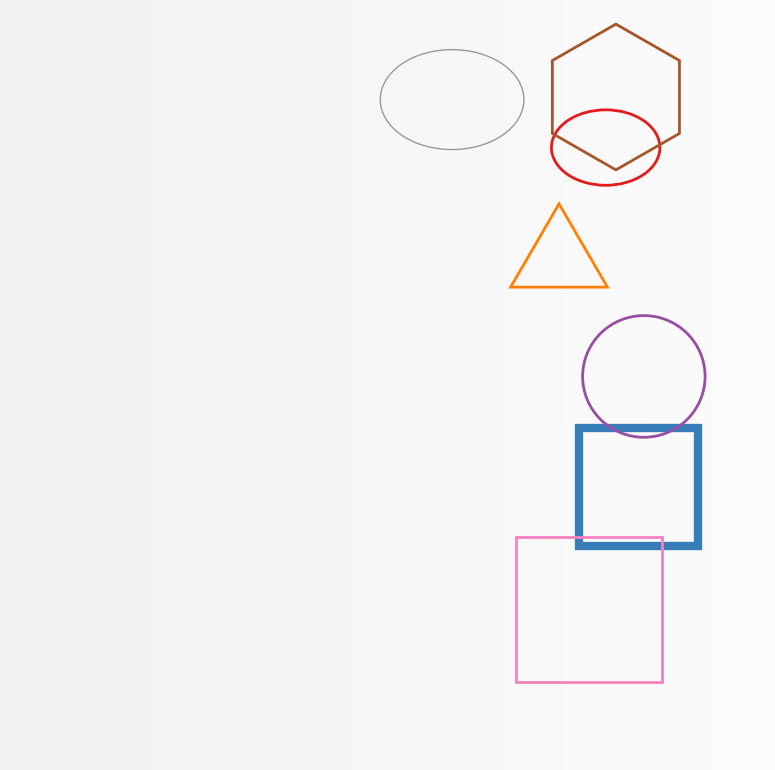[{"shape": "oval", "thickness": 1, "radius": 0.35, "center": [0.782, 0.808]}, {"shape": "square", "thickness": 3, "radius": 0.38, "center": [0.823, 0.368]}, {"shape": "circle", "thickness": 1, "radius": 0.4, "center": [0.831, 0.511]}, {"shape": "triangle", "thickness": 1, "radius": 0.36, "center": [0.721, 0.663]}, {"shape": "hexagon", "thickness": 1, "radius": 0.47, "center": [0.795, 0.874]}, {"shape": "square", "thickness": 1, "radius": 0.47, "center": [0.76, 0.208]}, {"shape": "oval", "thickness": 0.5, "radius": 0.46, "center": [0.583, 0.871]}]